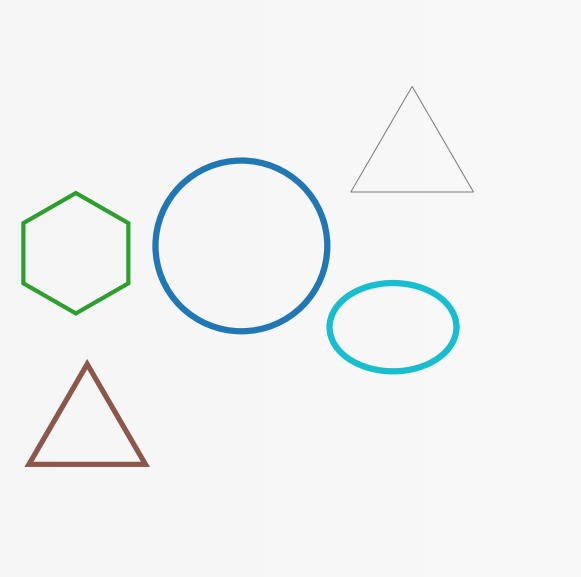[{"shape": "circle", "thickness": 3, "radius": 0.74, "center": [0.415, 0.573]}, {"shape": "hexagon", "thickness": 2, "radius": 0.52, "center": [0.131, 0.561]}, {"shape": "triangle", "thickness": 2.5, "radius": 0.58, "center": [0.15, 0.253]}, {"shape": "triangle", "thickness": 0.5, "radius": 0.61, "center": [0.709, 0.728]}, {"shape": "oval", "thickness": 3, "radius": 0.55, "center": [0.676, 0.433]}]